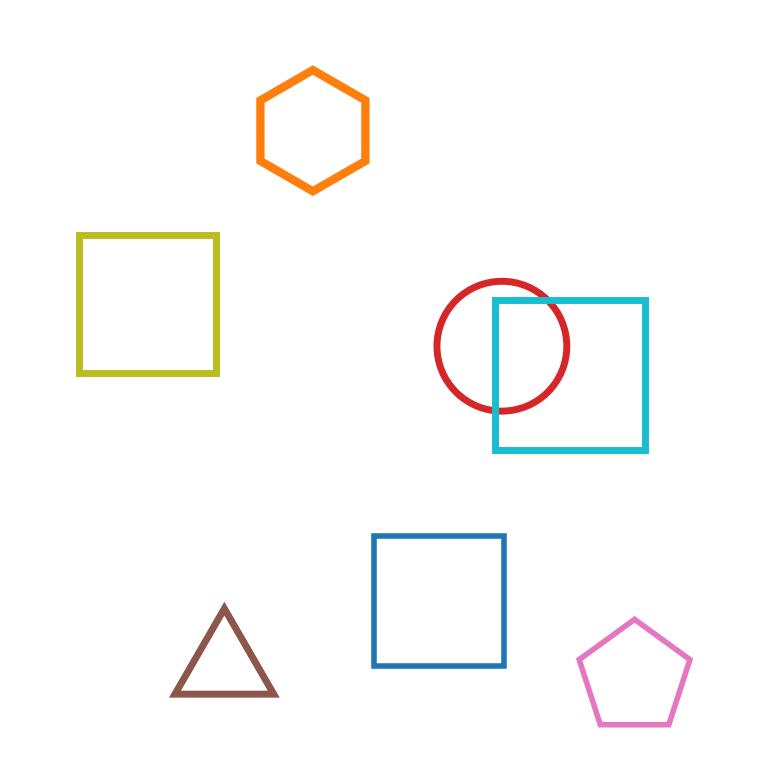[{"shape": "square", "thickness": 2, "radius": 0.42, "center": [0.57, 0.219]}, {"shape": "hexagon", "thickness": 3, "radius": 0.39, "center": [0.406, 0.83]}, {"shape": "circle", "thickness": 2.5, "radius": 0.42, "center": [0.652, 0.55]}, {"shape": "triangle", "thickness": 2.5, "radius": 0.37, "center": [0.291, 0.136]}, {"shape": "pentagon", "thickness": 2, "radius": 0.38, "center": [0.824, 0.12]}, {"shape": "square", "thickness": 2.5, "radius": 0.45, "center": [0.192, 0.606]}, {"shape": "square", "thickness": 2.5, "radius": 0.49, "center": [0.74, 0.513]}]